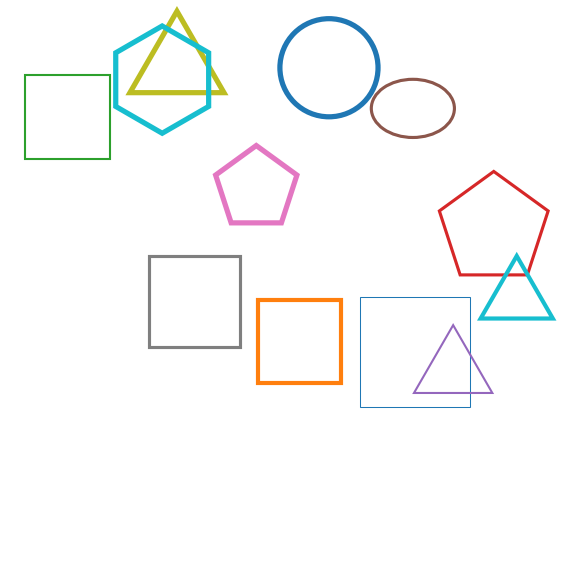[{"shape": "circle", "thickness": 2.5, "radius": 0.42, "center": [0.57, 0.882]}, {"shape": "square", "thickness": 0.5, "radius": 0.48, "center": [0.718, 0.39]}, {"shape": "square", "thickness": 2, "radius": 0.36, "center": [0.519, 0.408]}, {"shape": "square", "thickness": 1, "radius": 0.37, "center": [0.117, 0.797]}, {"shape": "pentagon", "thickness": 1.5, "radius": 0.5, "center": [0.855, 0.603]}, {"shape": "triangle", "thickness": 1, "radius": 0.39, "center": [0.785, 0.358]}, {"shape": "oval", "thickness": 1.5, "radius": 0.36, "center": [0.715, 0.811]}, {"shape": "pentagon", "thickness": 2.5, "radius": 0.37, "center": [0.444, 0.673]}, {"shape": "square", "thickness": 1.5, "radius": 0.39, "center": [0.336, 0.476]}, {"shape": "triangle", "thickness": 2.5, "radius": 0.47, "center": [0.306, 0.886]}, {"shape": "hexagon", "thickness": 2.5, "radius": 0.46, "center": [0.281, 0.861]}, {"shape": "triangle", "thickness": 2, "radius": 0.36, "center": [0.895, 0.484]}]